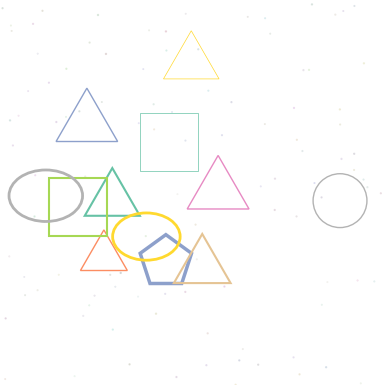[{"shape": "triangle", "thickness": 1.5, "radius": 0.41, "center": [0.292, 0.481]}, {"shape": "square", "thickness": 0.5, "radius": 0.38, "center": [0.439, 0.632]}, {"shape": "triangle", "thickness": 1, "radius": 0.35, "center": [0.27, 0.333]}, {"shape": "pentagon", "thickness": 2.5, "radius": 0.35, "center": [0.431, 0.32]}, {"shape": "triangle", "thickness": 1, "radius": 0.46, "center": [0.226, 0.679]}, {"shape": "triangle", "thickness": 1, "radius": 0.46, "center": [0.567, 0.504]}, {"shape": "square", "thickness": 1.5, "radius": 0.38, "center": [0.203, 0.463]}, {"shape": "oval", "thickness": 2, "radius": 0.44, "center": [0.38, 0.386]}, {"shape": "triangle", "thickness": 0.5, "radius": 0.42, "center": [0.497, 0.837]}, {"shape": "triangle", "thickness": 1.5, "radius": 0.43, "center": [0.525, 0.307]}, {"shape": "oval", "thickness": 2, "radius": 0.48, "center": [0.119, 0.492]}, {"shape": "circle", "thickness": 1, "radius": 0.35, "center": [0.883, 0.479]}]